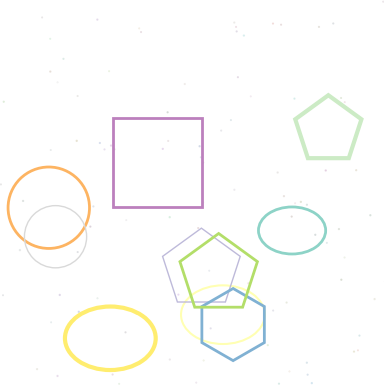[{"shape": "oval", "thickness": 2, "radius": 0.44, "center": [0.759, 0.401]}, {"shape": "oval", "thickness": 1.5, "radius": 0.54, "center": [0.579, 0.183]}, {"shape": "pentagon", "thickness": 1, "radius": 0.53, "center": [0.523, 0.301]}, {"shape": "hexagon", "thickness": 2, "radius": 0.47, "center": [0.605, 0.157]}, {"shape": "circle", "thickness": 2, "radius": 0.53, "center": [0.127, 0.46]}, {"shape": "pentagon", "thickness": 2, "radius": 0.53, "center": [0.568, 0.288]}, {"shape": "circle", "thickness": 1, "radius": 0.4, "center": [0.144, 0.385]}, {"shape": "square", "thickness": 2, "radius": 0.58, "center": [0.408, 0.577]}, {"shape": "pentagon", "thickness": 3, "radius": 0.45, "center": [0.853, 0.662]}, {"shape": "oval", "thickness": 3, "radius": 0.59, "center": [0.287, 0.121]}]